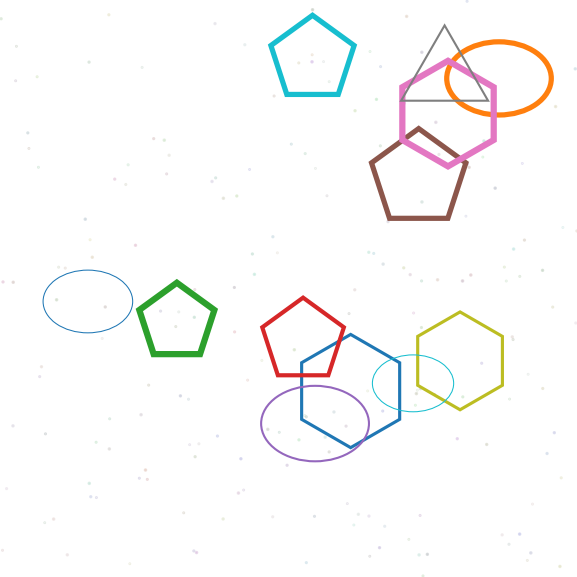[{"shape": "oval", "thickness": 0.5, "radius": 0.39, "center": [0.152, 0.477]}, {"shape": "hexagon", "thickness": 1.5, "radius": 0.49, "center": [0.607, 0.322]}, {"shape": "oval", "thickness": 2.5, "radius": 0.45, "center": [0.864, 0.863]}, {"shape": "pentagon", "thickness": 3, "radius": 0.34, "center": [0.306, 0.441]}, {"shape": "pentagon", "thickness": 2, "radius": 0.37, "center": [0.525, 0.409]}, {"shape": "oval", "thickness": 1, "radius": 0.47, "center": [0.546, 0.266]}, {"shape": "pentagon", "thickness": 2.5, "radius": 0.43, "center": [0.725, 0.691]}, {"shape": "hexagon", "thickness": 3, "radius": 0.46, "center": [0.776, 0.802]}, {"shape": "triangle", "thickness": 1, "radius": 0.43, "center": [0.77, 0.868]}, {"shape": "hexagon", "thickness": 1.5, "radius": 0.42, "center": [0.797, 0.374]}, {"shape": "pentagon", "thickness": 2.5, "radius": 0.38, "center": [0.541, 0.897]}, {"shape": "oval", "thickness": 0.5, "radius": 0.35, "center": [0.715, 0.335]}]